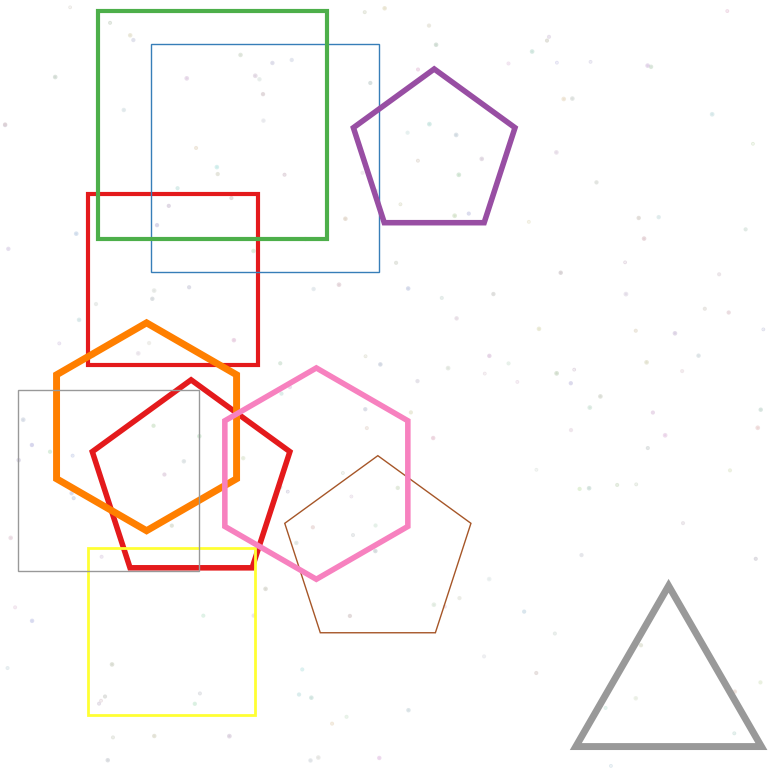[{"shape": "pentagon", "thickness": 2, "radius": 0.67, "center": [0.248, 0.372]}, {"shape": "square", "thickness": 1.5, "radius": 0.55, "center": [0.225, 0.637]}, {"shape": "square", "thickness": 0.5, "radius": 0.74, "center": [0.344, 0.795]}, {"shape": "square", "thickness": 1.5, "radius": 0.74, "center": [0.276, 0.838]}, {"shape": "pentagon", "thickness": 2, "radius": 0.55, "center": [0.564, 0.8]}, {"shape": "hexagon", "thickness": 2.5, "radius": 0.67, "center": [0.19, 0.446]}, {"shape": "square", "thickness": 1, "radius": 0.54, "center": [0.223, 0.18]}, {"shape": "pentagon", "thickness": 0.5, "radius": 0.64, "center": [0.491, 0.281]}, {"shape": "hexagon", "thickness": 2, "radius": 0.69, "center": [0.411, 0.385]}, {"shape": "square", "thickness": 0.5, "radius": 0.59, "center": [0.141, 0.375]}, {"shape": "triangle", "thickness": 2.5, "radius": 0.7, "center": [0.868, 0.1]}]